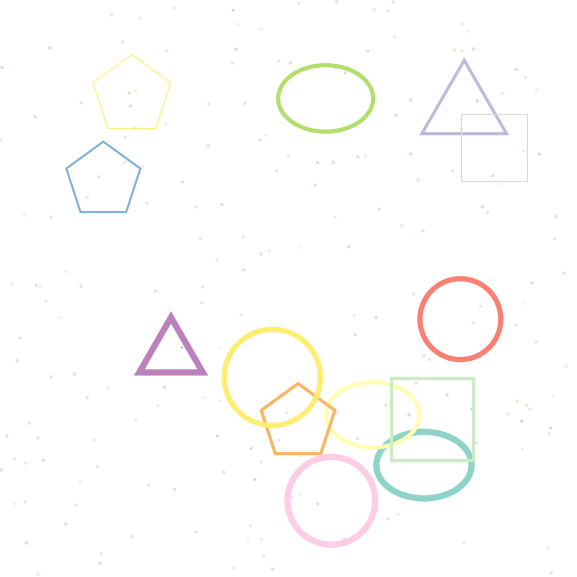[{"shape": "oval", "thickness": 3, "radius": 0.41, "center": [0.734, 0.194]}, {"shape": "oval", "thickness": 2, "radius": 0.4, "center": [0.646, 0.281]}, {"shape": "triangle", "thickness": 1.5, "radius": 0.42, "center": [0.804, 0.81]}, {"shape": "circle", "thickness": 2.5, "radius": 0.35, "center": [0.797, 0.446]}, {"shape": "pentagon", "thickness": 1, "radius": 0.34, "center": [0.179, 0.686]}, {"shape": "pentagon", "thickness": 1.5, "radius": 0.34, "center": [0.516, 0.268]}, {"shape": "oval", "thickness": 2, "radius": 0.41, "center": [0.564, 0.829]}, {"shape": "circle", "thickness": 3, "radius": 0.38, "center": [0.574, 0.132]}, {"shape": "square", "thickness": 0.5, "radius": 0.29, "center": [0.855, 0.744]}, {"shape": "triangle", "thickness": 3, "radius": 0.32, "center": [0.296, 0.386]}, {"shape": "square", "thickness": 1.5, "radius": 0.36, "center": [0.748, 0.273]}, {"shape": "pentagon", "thickness": 0.5, "radius": 0.35, "center": [0.228, 0.834]}, {"shape": "circle", "thickness": 2.5, "radius": 0.42, "center": [0.472, 0.346]}]